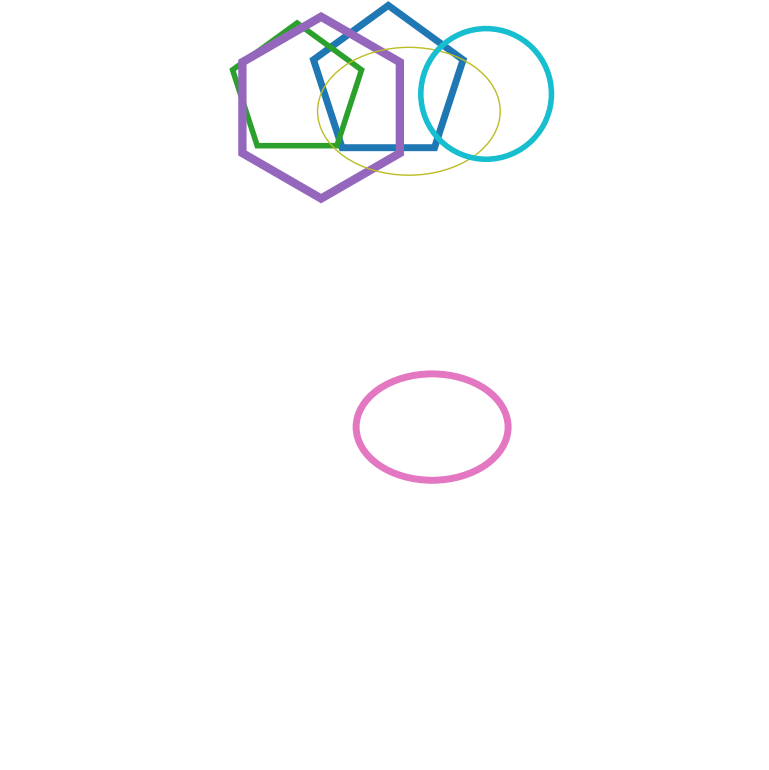[{"shape": "pentagon", "thickness": 2.5, "radius": 0.51, "center": [0.504, 0.891]}, {"shape": "pentagon", "thickness": 2, "radius": 0.44, "center": [0.386, 0.882]}, {"shape": "hexagon", "thickness": 3, "radius": 0.59, "center": [0.417, 0.86]}, {"shape": "oval", "thickness": 2.5, "radius": 0.49, "center": [0.561, 0.445]}, {"shape": "oval", "thickness": 0.5, "radius": 0.59, "center": [0.531, 0.855]}, {"shape": "circle", "thickness": 2, "radius": 0.42, "center": [0.631, 0.878]}]